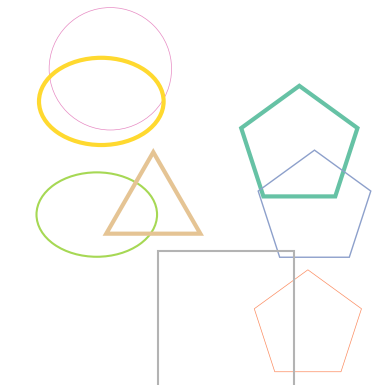[{"shape": "pentagon", "thickness": 3, "radius": 0.79, "center": [0.777, 0.618]}, {"shape": "pentagon", "thickness": 0.5, "radius": 0.73, "center": [0.8, 0.153]}, {"shape": "pentagon", "thickness": 1, "radius": 0.77, "center": [0.817, 0.456]}, {"shape": "circle", "thickness": 0.5, "radius": 0.8, "center": [0.287, 0.821]}, {"shape": "oval", "thickness": 1.5, "radius": 0.78, "center": [0.251, 0.443]}, {"shape": "oval", "thickness": 3, "radius": 0.81, "center": [0.263, 0.737]}, {"shape": "triangle", "thickness": 3, "radius": 0.71, "center": [0.398, 0.464]}, {"shape": "square", "thickness": 1.5, "radius": 0.88, "center": [0.586, 0.172]}]